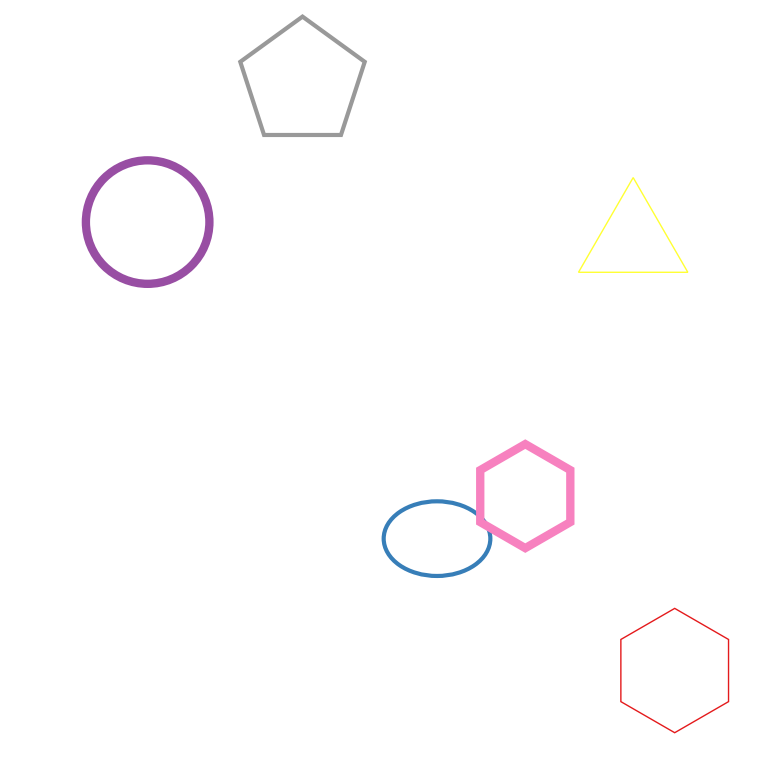[{"shape": "hexagon", "thickness": 0.5, "radius": 0.4, "center": [0.876, 0.129]}, {"shape": "oval", "thickness": 1.5, "radius": 0.35, "center": [0.568, 0.3]}, {"shape": "circle", "thickness": 3, "radius": 0.4, "center": [0.192, 0.712]}, {"shape": "triangle", "thickness": 0.5, "radius": 0.41, "center": [0.822, 0.687]}, {"shape": "hexagon", "thickness": 3, "radius": 0.34, "center": [0.682, 0.356]}, {"shape": "pentagon", "thickness": 1.5, "radius": 0.42, "center": [0.393, 0.893]}]